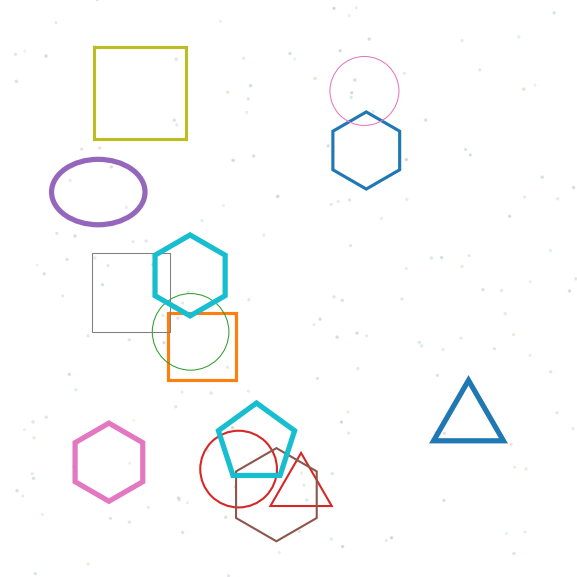[{"shape": "hexagon", "thickness": 1.5, "radius": 0.33, "center": [0.634, 0.739]}, {"shape": "triangle", "thickness": 2.5, "radius": 0.35, "center": [0.811, 0.271]}, {"shape": "square", "thickness": 1.5, "radius": 0.29, "center": [0.35, 0.399]}, {"shape": "circle", "thickness": 0.5, "radius": 0.33, "center": [0.33, 0.424]}, {"shape": "triangle", "thickness": 1, "radius": 0.31, "center": [0.521, 0.154]}, {"shape": "circle", "thickness": 1, "radius": 0.33, "center": [0.413, 0.187]}, {"shape": "oval", "thickness": 2.5, "radius": 0.4, "center": [0.17, 0.667]}, {"shape": "hexagon", "thickness": 1, "radius": 0.4, "center": [0.479, 0.143]}, {"shape": "circle", "thickness": 0.5, "radius": 0.3, "center": [0.631, 0.842]}, {"shape": "hexagon", "thickness": 2.5, "radius": 0.34, "center": [0.189, 0.199]}, {"shape": "square", "thickness": 0.5, "radius": 0.34, "center": [0.227, 0.493]}, {"shape": "square", "thickness": 1.5, "radius": 0.39, "center": [0.243, 0.838]}, {"shape": "pentagon", "thickness": 2.5, "radius": 0.35, "center": [0.444, 0.232]}, {"shape": "hexagon", "thickness": 2.5, "radius": 0.35, "center": [0.329, 0.522]}]